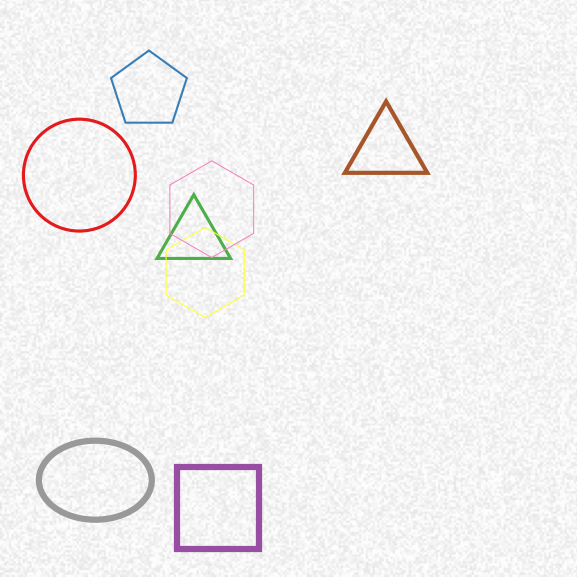[{"shape": "circle", "thickness": 1.5, "radius": 0.48, "center": [0.137, 0.696]}, {"shape": "pentagon", "thickness": 1, "radius": 0.35, "center": [0.258, 0.843]}, {"shape": "triangle", "thickness": 1.5, "radius": 0.37, "center": [0.336, 0.588]}, {"shape": "square", "thickness": 3, "radius": 0.35, "center": [0.377, 0.119]}, {"shape": "hexagon", "thickness": 0.5, "radius": 0.39, "center": [0.355, 0.527]}, {"shape": "triangle", "thickness": 2, "radius": 0.41, "center": [0.669, 0.741]}, {"shape": "hexagon", "thickness": 0.5, "radius": 0.42, "center": [0.367, 0.637]}, {"shape": "oval", "thickness": 3, "radius": 0.49, "center": [0.165, 0.168]}]